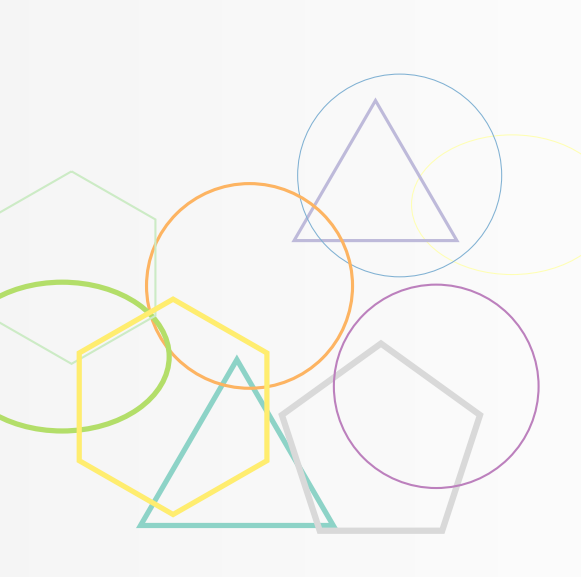[{"shape": "triangle", "thickness": 2.5, "radius": 0.96, "center": [0.408, 0.185]}, {"shape": "oval", "thickness": 0.5, "radius": 0.86, "center": [0.881, 0.645]}, {"shape": "triangle", "thickness": 1.5, "radius": 0.81, "center": [0.646, 0.663]}, {"shape": "circle", "thickness": 0.5, "radius": 0.88, "center": [0.688, 0.695]}, {"shape": "circle", "thickness": 1.5, "radius": 0.89, "center": [0.429, 0.504]}, {"shape": "oval", "thickness": 2.5, "radius": 0.92, "center": [0.107, 0.382]}, {"shape": "pentagon", "thickness": 3, "radius": 0.9, "center": [0.655, 0.225]}, {"shape": "circle", "thickness": 1, "radius": 0.88, "center": [0.75, 0.33]}, {"shape": "hexagon", "thickness": 1, "radius": 0.83, "center": [0.123, 0.536]}, {"shape": "hexagon", "thickness": 2.5, "radius": 0.93, "center": [0.298, 0.295]}]